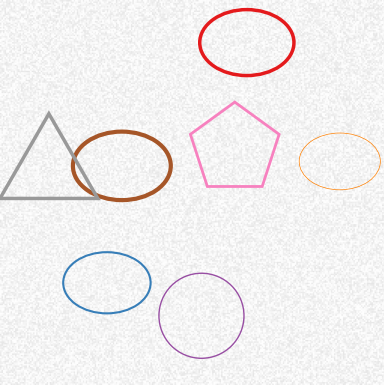[{"shape": "oval", "thickness": 2.5, "radius": 0.61, "center": [0.641, 0.889]}, {"shape": "oval", "thickness": 1.5, "radius": 0.57, "center": [0.278, 0.266]}, {"shape": "circle", "thickness": 1, "radius": 0.55, "center": [0.523, 0.18]}, {"shape": "oval", "thickness": 0.5, "radius": 0.53, "center": [0.883, 0.581]}, {"shape": "oval", "thickness": 3, "radius": 0.64, "center": [0.316, 0.569]}, {"shape": "pentagon", "thickness": 2, "radius": 0.61, "center": [0.61, 0.614]}, {"shape": "triangle", "thickness": 2.5, "radius": 0.73, "center": [0.127, 0.558]}]